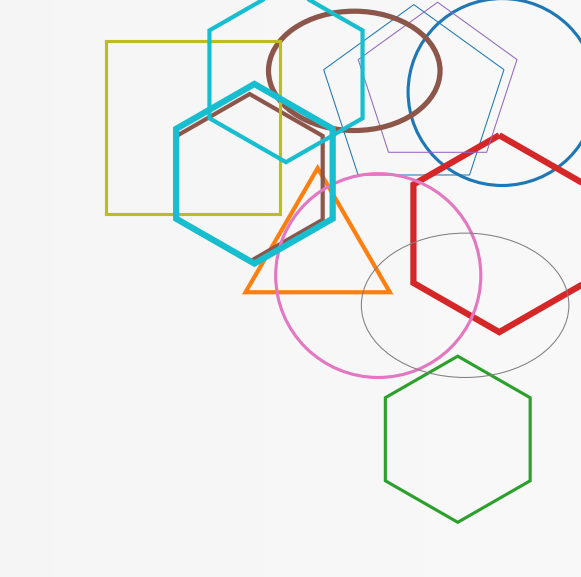[{"shape": "pentagon", "thickness": 0.5, "radius": 0.82, "center": [0.712, 0.828]}, {"shape": "circle", "thickness": 1.5, "radius": 0.81, "center": [0.864, 0.84]}, {"shape": "triangle", "thickness": 2, "radius": 0.72, "center": [0.547, 0.565]}, {"shape": "hexagon", "thickness": 1.5, "radius": 0.72, "center": [0.788, 0.239]}, {"shape": "hexagon", "thickness": 3, "radius": 0.85, "center": [0.859, 0.594]}, {"shape": "pentagon", "thickness": 0.5, "radius": 0.72, "center": [0.753, 0.852]}, {"shape": "oval", "thickness": 2.5, "radius": 0.74, "center": [0.609, 0.876]}, {"shape": "hexagon", "thickness": 2, "radius": 0.73, "center": [0.43, 0.691]}, {"shape": "circle", "thickness": 1.5, "radius": 0.88, "center": [0.651, 0.522]}, {"shape": "oval", "thickness": 0.5, "radius": 0.89, "center": [0.8, 0.47]}, {"shape": "square", "thickness": 1.5, "radius": 0.75, "center": [0.331, 0.778]}, {"shape": "hexagon", "thickness": 3, "radius": 0.78, "center": [0.438, 0.698]}, {"shape": "hexagon", "thickness": 2, "radius": 0.76, "center": [0.492, 0.87]}]